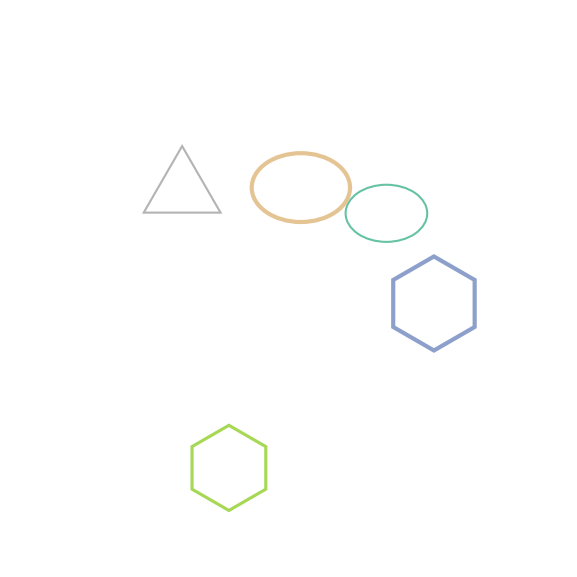[{"shape": "oval", "thickness": 1, "radius": 0.35, "center": [0.669, 0.63]}, {"shape": "hexagon", "thickness": 2, "radius": 0.41, "center": [0.751, 0.474]}, {"shape": "hexagon", "thickness": 1.5, "radius": 0.37, "center": [0.396, 0.189]}, {"shape": "oval", "thickness": 2, "radius": 0.43, "center": [0.521, 0.674]}, {"shape": "triangle", "thickness": 1, "radius": 0.38, "center": [0.315, 0.669]}]